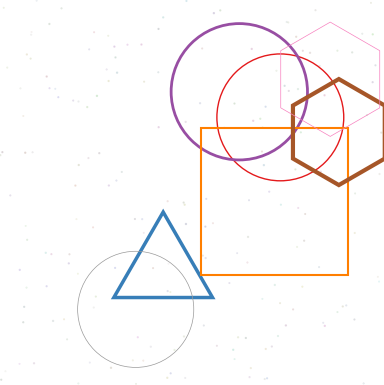[{"shape": "circle", "thickness": 1, "radius": 0.82, "center": [0.728, 0.695]}, {"shape": "triangle", "thickness": 2.5, "radius": 0.74, "center": [0.424, 0.301]}, {"shape": "circle", "thickness": 2, "radius": 0.89, "center": [0.622, 0.762]}, {"shape": "square", "thickness": 1.5, "radius": 0.95, "center": [0.713, 0.477]}, {"shape": "hexagon", "thickness": 3, "radius": 0.69, "center": [0.88, 0.657]}, {"shape": "hexagon", "thickness": 0.5, "radius": 0.74, "center": [0.858, 0.794]}, {"shape": "circle", "thickness": 0.5, "radius": 0.75, "center": [0.352, 0.196]}]